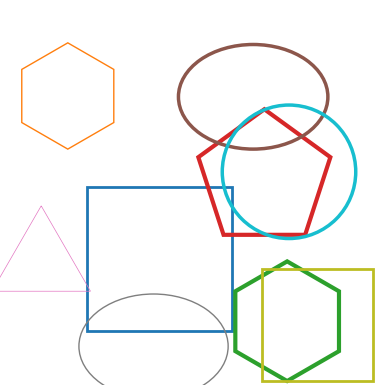[{"shape": "square", "thickness": 2, "radius": 0.94, "center": [0.414, 0.328]}, {"shape": "hexagon", "thickness": 1, "radius": 0.69, "center": [0.176, 0.751]}, {"shape": "hexagon", "thickness": 3, "radius": 0.78, "center": [0.746, 0.166]}, {"shape": "pentagon", "thickness": 3, "radius": 0.9, "center": [0.687, 0.536]}, {"shape": "oval", "thickness": 2.5, "radius": 0.97, "center": [0.658, 0.749]}, {"shape": "triangle", "thickness": 0.5, "radius": 0.74, "center": [0.107, 0.317]}, {"shape": "oval", "thickness": 1, "radius": 0.97, "center": [0.399, 0.101]}, {"shape": "square", "thickness": 2, "radius": 0.73, "center": [0.825, 0.156]}, {"shape": "circle", "thickness": 2.5, "radius": 0.87, "center": [0.751, 0.554]}]